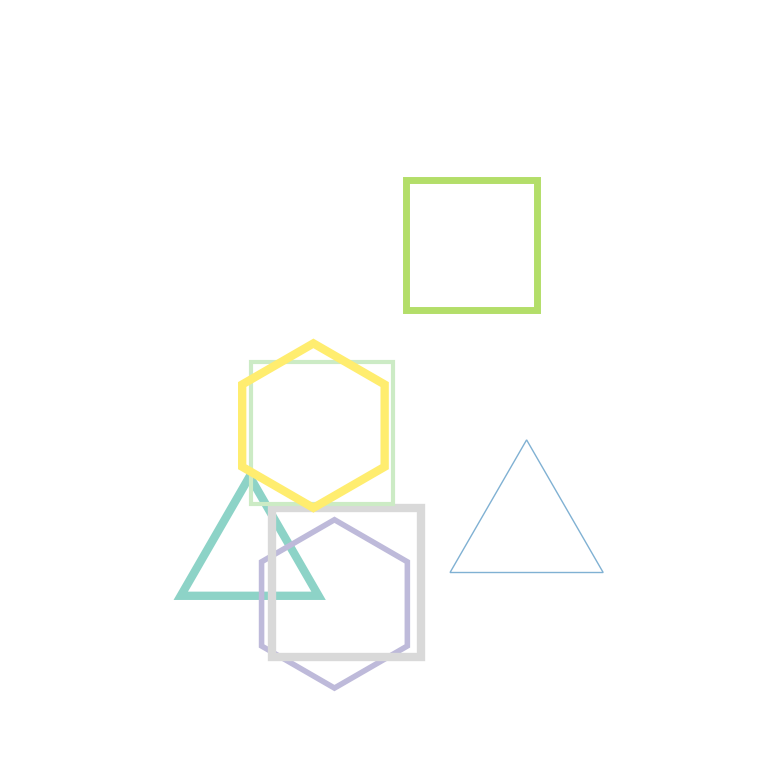[{"shape": "triangle", "thickness": 3, "radius": 0.52, "center": [0.324, 0.278]}, {"shape": "hexagon", "thickness": 2, "radius": 0.55, "center": [0.434, 0.216]}, {"shape": "triangle", "thickness": 0.5, "radius": 0.57, "center": [0.684, 0.314]}, {"shape": "square", "thickness": 2.5, "radius": 0.42, "center": [0.612, 0.682]}, {"shape": "square", "thickness": 3, "radius": 0.48, "center": [0.45, 0.243]}, {"shape": "square", "thickness": 1.5, "radius": 0.46, "center": [0.418, 0.438]}, {"shape": "hexagon", "thickness": 3, "radius": 0.53, "center": [0.407, 0.447]}]